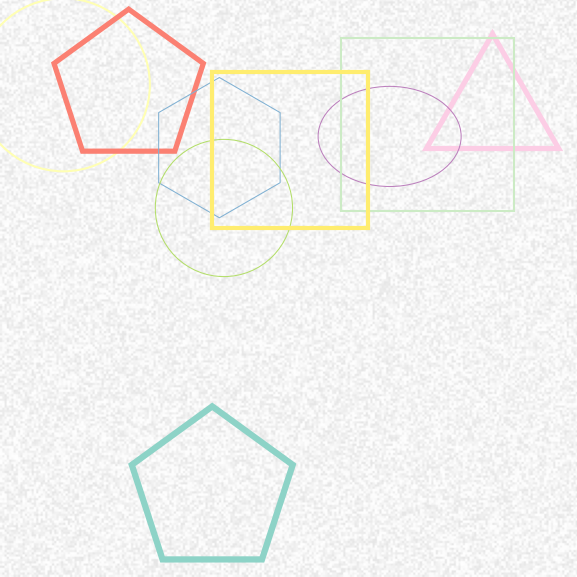[{"shape": "pentagon", "thickness": 3, "radius": 0.73, "center": [0.368, 0.149]}, {"shape": "circle", "thickness": 1, "radius": 0.75, "center": [0.11, 0.852]}, {"shape": "pentagon", "thickness": 2.5, "radius": 0.68, "center": [0.223, 0.847]}, {"shape": "hexagon", "thickness": 0.5, "radius": 0.61, "center": [0.38, 0.743]}, {"shape": "circle", "thickness": 0.5, "radius": 0.59, "center": [0.388, 0.639]}, {"shape": "triangle", "thickness": 2.5, "radius": 0.66, "center": [0.853, 0.808]}, {"shape": "oval", "thickness": 0.5, "radius": 0.62, "center": [0.675, 0.763]}, {"shape": "square", "thickness": 1, "radius": 0.75, "center": [0.74, 0.784]}, {"shape": "square", "thickness": 2, "radius": 0.68, "center": [0.502, 0.74]}]